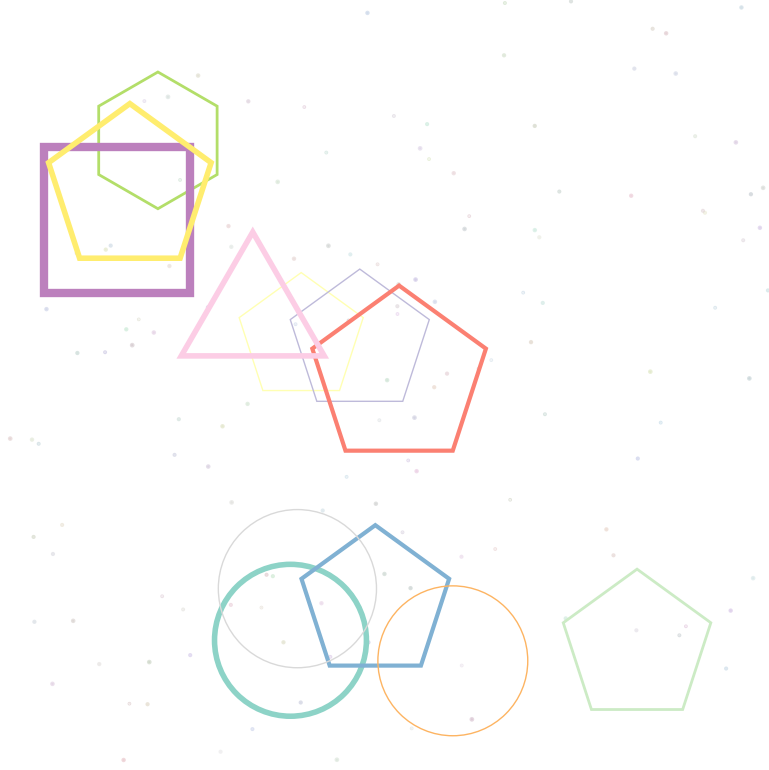[{"shape": "circle", "thickness": 2, "radius": 0.49, "center": [0.377, 0.168]}, {"shape": "pentagon", "thickness": 0.5, "radius": 0.42, "center": [0.391, 0.561]}, {"shape": "pentagon", "thickness": 0.5, "radius": 0.47, "center": [0.467, 0.556]}, {"shape": "pentagon", "thickness": 1.5, "radius": 0.59, "center": [0.518, 0.511]}, {"shape": "pentagon", "thickness": 1.5, "radius": 0.5, "center": [0.487, 0.217]}, {"shape": "circle", "thickness": 0.5, "radius": 0.49, "center": [0.588, 0.142]}, {"shape": "hexagon", "thickness": 1, "radius": 0.44, "center": [0.205, 0.818]}, {"shape": "triangle", "thickness": 2, "radius": 0.54, "center": [0.328, 0.591]}, {"shape": "circle", "thickness": 0.5, "radius": 0.51, "center": [0.386, 0.236]}, {"shape": "square", "thickness": 3, "radius": 0.47, "center": [0.152, 0.715]}, {"shape": "pentagon", "thickness": 1, "radius": 0.5, "center": [0.827, 0.16]}, {"shape": "pentagon", "thickness": 2, "radius": 0.55, "center": [0.169, 0.754]}]